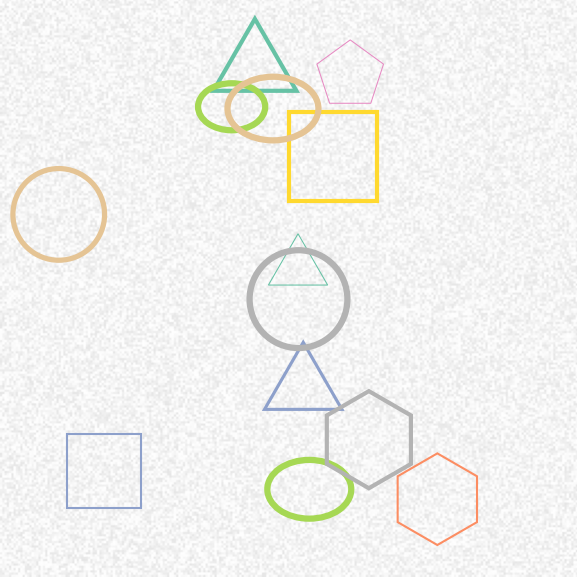[{"shape": "triangle", "thickness": 0.5, "radius": 0.3, "center": [0.516, 0.535]}, {"shape": "triangle", "thickness": 2, "radius": 0.41, "center": [0.441, 0.883]}, {"shape": "hexagon", "thickness": 1, "radius": 0.4, "center": [0.757, 0.135]}, {"shape": "square", "thickness": 1, "radius": 0.32, "center": [0.181, 0.184]}, {"shape": "triangle", "thickness": 1.5, "radius": 0.39, "center": [0.525, 0.329]}, {"shape": "pentagon", "thickness": 0.5, "radius": 0.3, "center": [0.606, 0.869]}, {"shape": "oval", "thickness": 3, "radius": 0.29, "center": [0.401, 0.814]}, {"shape": "oval", "thickness": 3, "radius": 0.36, "center": [0.536, 0.152]}, {"shape": "square", "thickness": 2, "radius": 0.39, "center": [0.577, 0.729]}, {"shape": "oval", "thickness": 3, "radius": 0.39, "center": [0.473, 0.811]}, {"shape": "circle", "thickness": 2.5, "radius": 0.4, "center": [0.102, 0.628]}, {"shape": "circle", "thickness": 3, "radius": 0.42, "center": [0.517, 0.481]}, {"shape": "hexagon", "thickness": 2, "radius": 0.42, "center": [0.639, 0.238]}]